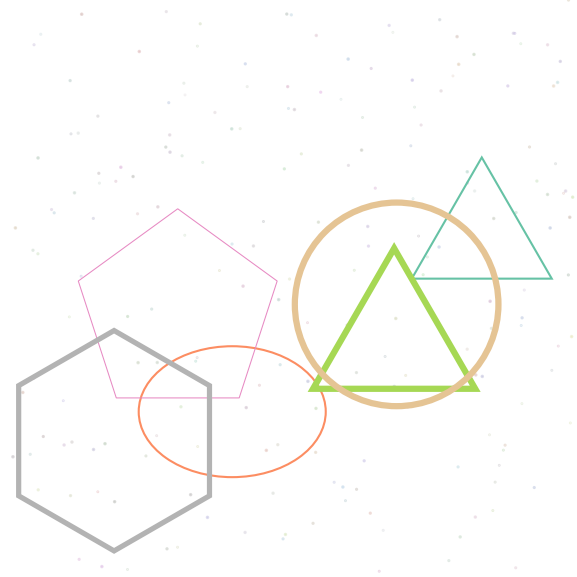[{"shape": "triangle", "thickness": 1, "radius": 0.7, "center": [0.834, 0.587]}, {"shape": "oval", "thickness": 1, "radius": 0.81, "center": [0.402, 0.286]}, {"shape": "pentagon", "thickness": 0.5, "radius": 0.91, "center": [0.308, 0.457]}, {"shape": "triangle", "thickness": 3, "radius": 0.81, "center": [0.682, 0.407]}, {"shape": "circle", "thickness": 3, "radius": 0.88, "center": [0.687, 0.472]}, {"shape": "hexagon", "thickness": 2.5, "radius": 0.95, "center": [0.198, 0.236]}]